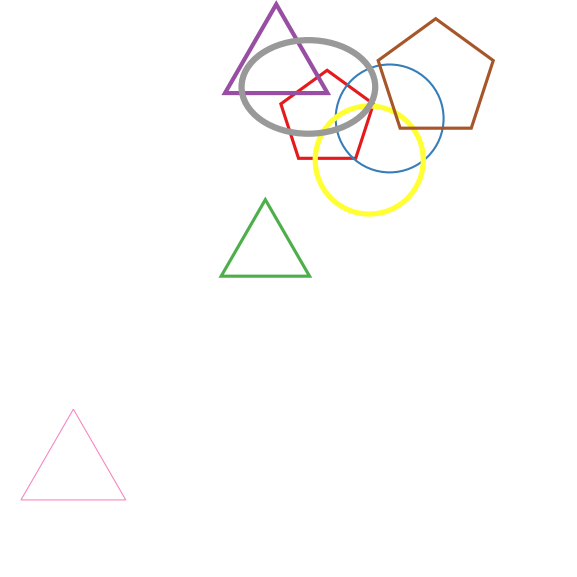[{"shape": "pentagon", "thickness": 1.5, "radius": 0.42, "center": [0.566, 0.793]}, {"shape": "circle", "thickness": 1, "radius": 0.47, "center": [0.675, 0.794]}, {"shape": "triangle", "thickness": 1.5, "radius": 0.44, "center": [0.459, 0.565]}, {"shape": "triangle", "thickness": 2, "radius": 0.51, "center": [0.478, 0.889]}, {"shape": "circle", "thickness": 2.5, "radius": 0.47, "center": [0.639, 0.722]}, {"shape": "pentagon", "thickness": 1.5, "radius": 0.52, "center": [0.754, 0.862]}, {"shape": "triangle", "thickness": 0.5, "radius": 0.52, "center": [0.127, 0.186]}, {"shape": "oval", "thickness": 3, "radius": 0.58, "center": [0.534, 0.849]}]